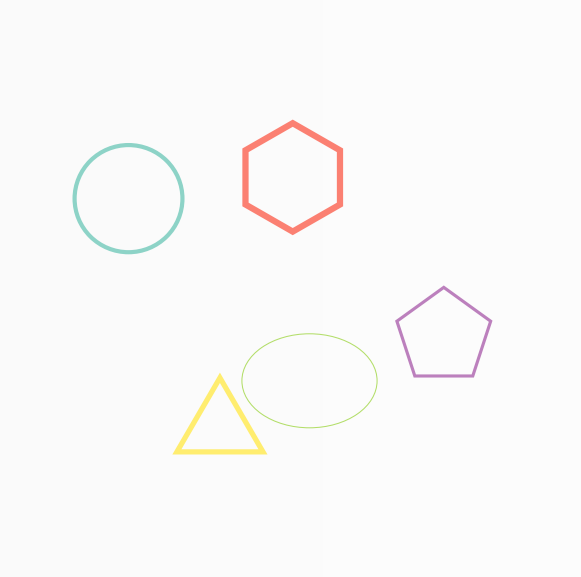[{"shape": "circle", "thickness": 2, "radius": 0.46, "center": [0.221, 0.655]}, {"shape": "hexagon", "thickness": 3, "radius": 0.47, "center": [0.504, 0.692]}, {"shape": "oval", "thickness": 0.5, "radius": 0.58, "center": [0.532, 0.34]}, {"shape": "pentagon", "thickness": 1.5, "radius": 0.42, "center": [0.763, 0.417]}, {"shape": "triangle", "thickness": 2.5, "radius": 0.43, "center": [0.378, 0.259]}]